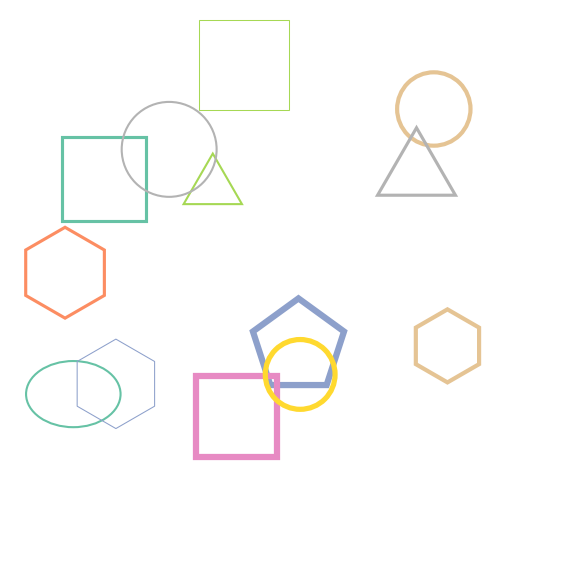[{"shape": "oval", "thickness": 1, "radius": 0.41, "center": [0.127, 0.317]}, {"shape": "square", "thickness": 1.5, "radius": 0.37, "center": [0.18, 0.689]}, {"shape": "hexagon", "thickness": 1.5, "radius": 0.39, "center": [0.113, 0.527]}, {"shape": "hexagon", "thickness": 0.5, "radius": 0.39, "center": [0.201, 0.334]}, {"shape": "pentagon", "thickness": 3, "radius": 0.41, "center": [0.517, 0.399]}, {"shape": "square", "thickness": 3, "radius": 0.35, "center": [0.41, 0.277]}, {"shape": "triangle", "thickness": 1, "radius": 0.29, "center": [0.368, 0.675]}, {"shape": "square", "thickness": 0.5, "radius": 0.39, "center": [0.423, 0.886]}, {"shape": "circle", "thickness": 2.5, "radius": 0.3, "center": [0.52, 0.351]}, {"shape": "circle", "thickness": 2, "radius": 0.32, "center": [0.751, 0.81]}, {"shape": "hexagon", "thickness": 2, "radius": 0.32, "center": [0.775, 0.4]}, {"shape": "triangle", "thickness": 1.5, "radius": 0.39, "center": [0.721, 0.7]}, {"shape": "circle", "thickness": 1, "radius": 0.41, "center": [0.293, 0.74]}]